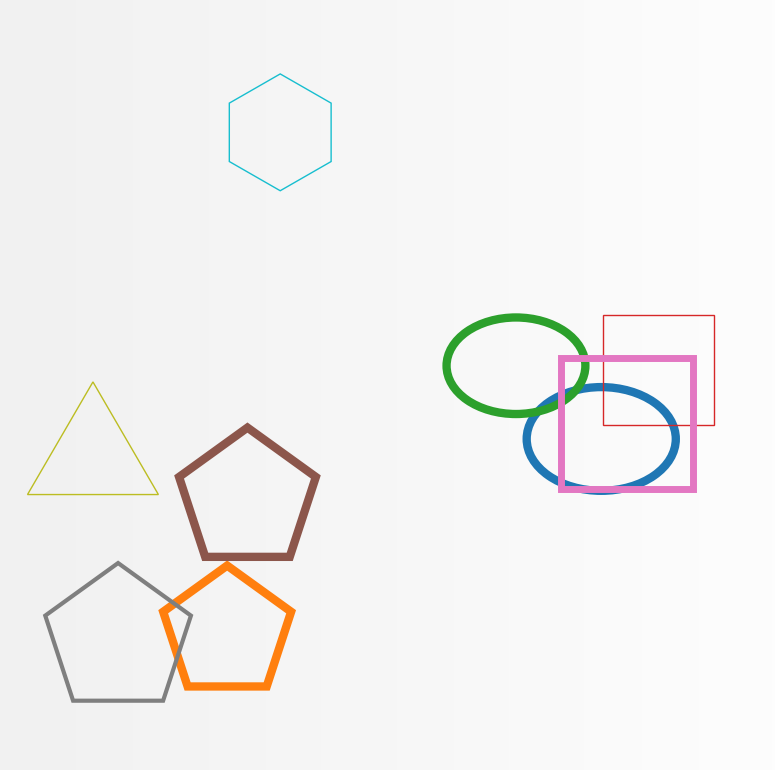[{"shape": "oval", "thickness": 3, "radius": 0.48, "center": [0.776, 0.43]}, {"shape": "pentagon", "thickness": 3, "radius": 0.43, "center": [0.293, 0.179]}, {"shape": "oval", "thickness": 3, "radius": 0.45, "center": [0.666, 0.525]}, {"shape": "square", "thickness": 0.5, "radius": 0.36, "center": [0.849, 0.519]}, {"shape": "pentagon", "thickness": 3, "radius": 0.46, "center": [0.319, 0.352]}, {"shape": "square", "thickness": 2.5, "radius": 0.42, "center": [0.809, 0.45]}, {"shape": "pentagon", "thickness": 1.5, "radius": 0.49, "center": [0.152, 0.17]}, {"shape": "triangle", "thickness": 0.5, "radius": 0.49, "center": [0.12, 0.406]}, {"shape": "hexagon", "thickness": 0.5, "radius": 0.38, "center": [0.362, 0.828]}]